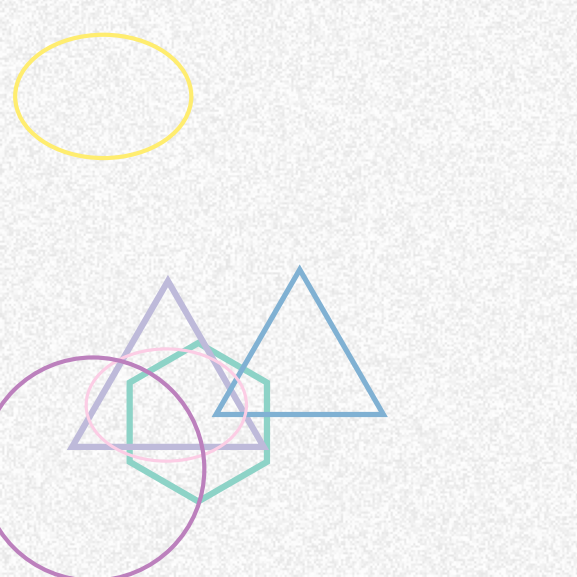[{"shape": "hexagon", "thickness": 3, "radius": 0.69, "center": [0.343, 0.268]}, {"shape": "triangle", "thickness": 3, "radius": 0.96, "center": [0.291, 0.321]}, {"shape": "triangle", "thickness": 2.5, "radius": 0.84, "center": [0.519, 0.365]}, {"shape": "oval", "thickness": 1.5, "radius": 0.69, "center": [0.288, 0.298]}, {"shape": "circle", "thickness": 2, "radius": 0.97, "center": [0.161, 0.187]}, {"shape": "oval", "thickness": 2, "radius": 0.76, "center": [0.179, 0.832]}]